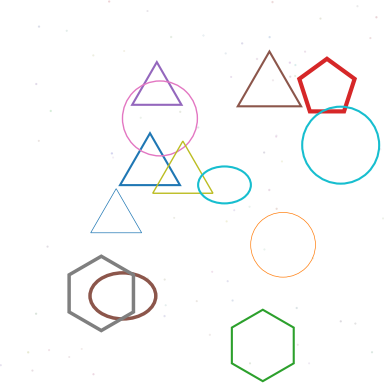[{"shape": "triangle", "thickness": 0.5, "radius": 0.38, "center": [0.302, 0.434]}, {"shape": "triangle", "thickness": 1.5, "radius": 0.45, "center": [0.39, 0.564]}, {"shape": "circle", "thickness": 0.5, "radius": 0.42, "center": [0.735, 0.364]}, {"shape": "hexagon", "thickness": 1.5, "radius": 0.46, "center": [0.683, 0.103]}, {"shape": "pentagon", "thickness": 3, "radius": 0.38, "center": [0.849, 0.772]}, {"shape": "triangle", "thickness": 1.5, "radius": 0.37, "center": [0.407, 0.765]}, {"shape": "triangle", "thickness": 1.5, "radius": 0.47, "center": [0.7, 0.771]}, {"shape": "oval", "thickness": 2.5, "radius": 0.43, "center": [0.319, 0.231]}, {"shape": "circle", "thickness": 1, "radius": 0.49, "center": [0.415, 0.692]}, {"shape": "hexagon", "thickness": 2.5, "radius": 0.48, "center": [0.263, 0.238]}, {"shape": "triangle", "thickness": 1, "radius": 0.45, "center": [0.475, 0.543]}, {"shape": "circle", "thickness": 1.5, "radius": 0.5, "center": [0.885, 0.623]}, {"shape": "oval", "thickness": 1.5, "radius": 0.34, "center": [0.583, 0.52]}]